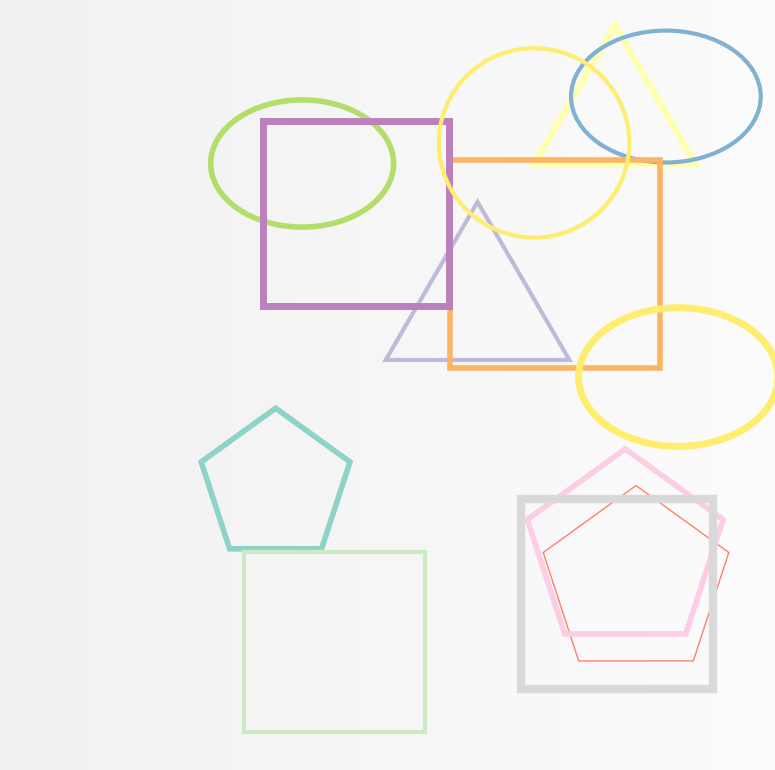[{"shape": "pentagon", "thickness": 2, "radius": 0.5, "center": [0.356, 0.369]}, {"shape": "triangle", "thickness": 2.5, "radius": 0.6, "center": [0.793, 0.847]}, {"shape": "triangle", "thickness": 1.5, "radius": 0.68, "center": [0.616, 0.601]}, {"shape": "pentagon", "thickness": 0.5, "radius": 0.63, "center": [0.821, 0.244]}, {"shape": "oval", "thickness": 1.5, "radius": 0.61, "center": [0.859, 0.875]}, {"shape": "square", "thickness": 2, "radius": 0.68, "center": [0.716, 0.658]}, {"shape": "oval", "thickness": 2, "radius": 0.59, "center": [0.39, 0.788]}, {"shape": "pentagon", "thickness": 2, "radius": 0.66, "center": [0.807, 0.284]}, {"shape": "square", "thickness": 3, "radius": 0.62, "center": [0.796, 0.228]}, {"shape": "square", "thickness": 2.5, "radius": 0.6, "center": [0.459, 0.723]}, {"shape": "square", "thickness": 1.5, "radius": 0.59, "center": [0.431, 0.166]}, {"shape": "oval", "thickness": 2.5, "radius": 0.64, "center": [0.875, 0.51]}, {"shape": "circle", "thickness": 1.5, "radius": 0.61, "center": [0.689, 0.814]}]